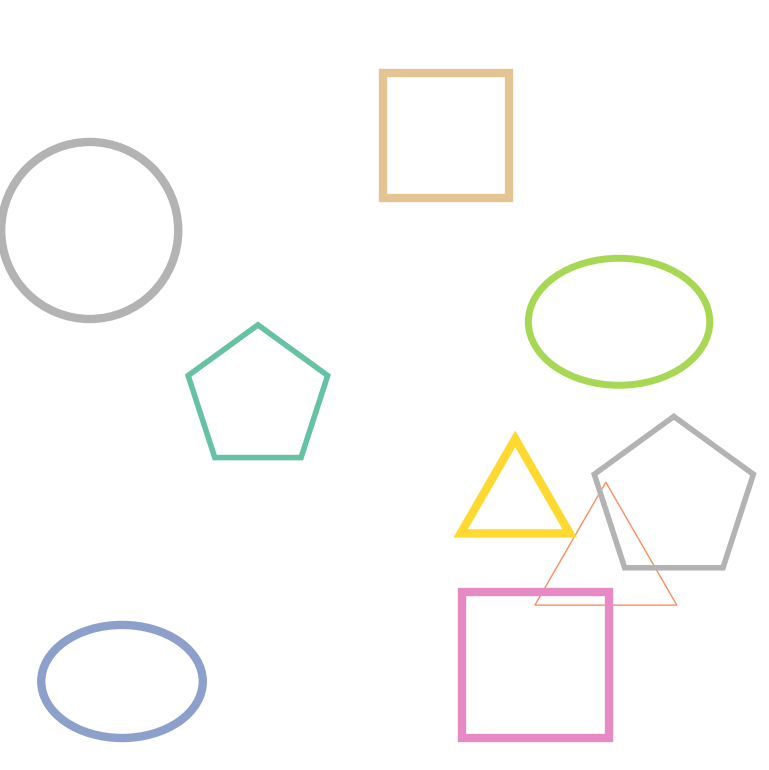[{"shape": "pentagon", "thickness": 2, "radius": 0.48, "center": [0.335, 0.483]}, {"shape": "triangle", "thickness": 0.5, "radius": 0.53, "center": [0.787, 0.267]}, {"shape": "oval", "thickness": 3, "radius": 0.52, "center": [0.158, 0.115]}, {"shape": "square", "thickness": 3, "radius": 0.47, "center": [0.695, 0.136]}, {"shape": "oval", "thickness": 2.5, "radius": 0.59, "center": [0.804, 0.582]}, {"shape": "triangle", "thickness": 3, "radius": 0.41, "center": [0.669, 0.348]}, {"shape": "square", "thickness": 3, "radius": 0.41, "center": [0.579, 0.824]}, {"shape": "circle", "thickness": 3, "radius": 0.57, "center": [0.117, 0.701]}, {"shape": "pentagon", "thickness": 2, "radius": 0.54, "center": [0.875, 0.351]}]